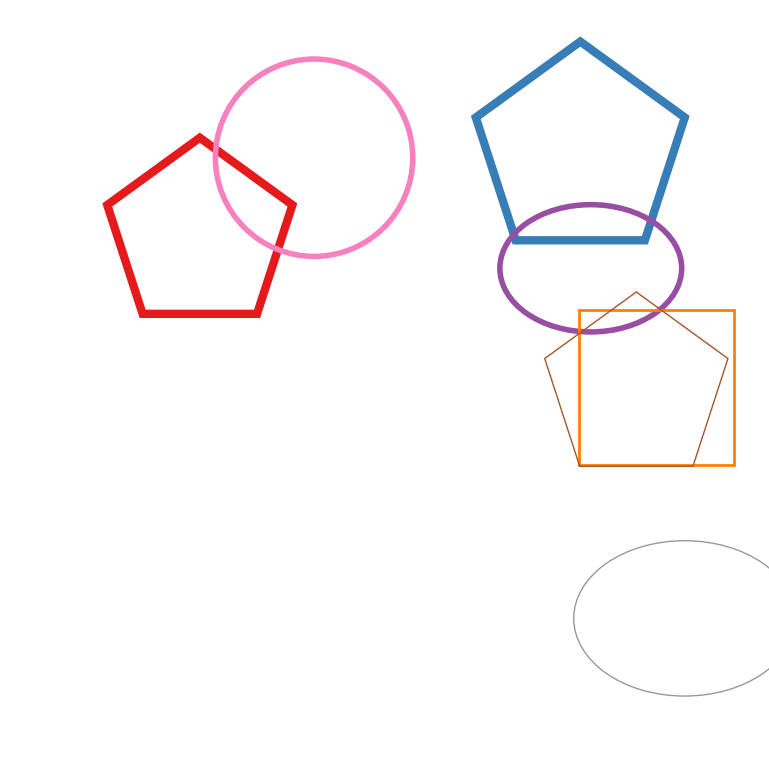[{"shape": "pentagon", "thickness": 3, "radius": 0.63, "center": [0.26, 0.695]}, {"shape": "pentagon", "thickness": 3, "radius": 0.71, "center": [0.754, 0.803]}, {"shape": "oval", "thickness": 2, "radius": 0.59, "center": [0.767, 0.652]}, {"shape": "square", "thickness": 1, "radius": 0.5, "center": [0.852, 0.497]}, {"shape": "pentagon", "thickness": 0.5, "radius": 0.63, "center": [0.826, 0.496]}, {"shape": "circle", "thickness": 2, "radius": 0.64, "center": [0.408, 0.795]}, {"shape": "oval", "thickness": 0.5, "radius": 0.72, "center": [0.889, 0.197]}]